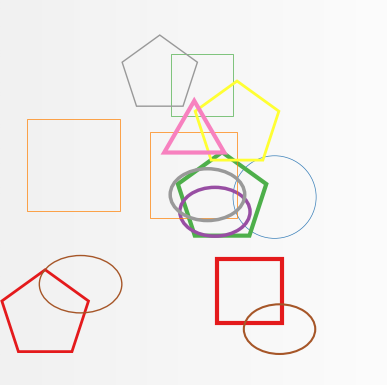[{"shape": "square", "thickness": 3, "radius": 0.42, "center": [0.644, 0.244]}, {"shape": "pentagon", "thickness": 2, "radius": 0.59, "center": [0.117, 0.182]}, {"shape": "circle", "thickness": 0.5, "radius": 0.54, "center": [0.709, 0.488]}, {"shape": "square", "thickness": 0.5, "radius": 0.4, "center": [0.521, 0.778]}, {"shape": "pentagon", "thickness": 3, "radius": 0.6, "center": [0.573, 0.485]}, {"shape": "oval", "thickness": 2.5, "radius": 0.45, "center": [0.555, 0.45]}, {"shape": "square", "thickness": 0.5, "radius": 0.56, "center": [0.499, 0.545]}, {"shape": "square", "thickness": 0.5, "radius": 0.6, "center": [0.19, 0.571]}, {"shape": "pentagon", "thickness": 2, "radius": 0.57, "center": [0.612, 0.676]}, {"shape": "oval", "thickness": 1, "radius": 0.53, "center": [0.208, 0.262]}, {"shape": "oval", "thickness": 1.5, "radius": 0.46, "center": [0.721, 0.145]}, {"shape": "triangle", "thickness": 3, "radius": 0.45, "center": [0.501, 0.649]}, {"shape": "oval", "thickness": 2.5, "radius": 0.48, "center": [0.535, 0.494]}, {"shape": "pentagon", "thickness": 1, "radius": 0.51, "center": [0.412, 0.807]}]